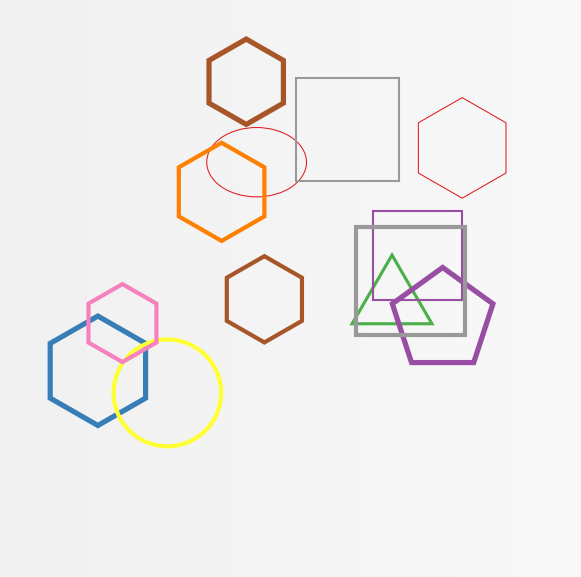[{"shape": "hexagon", "thickness": 0.5, "radius": 0.44, "center": [0.795, 0.743]}, {"shape": "oval", "thickness": 0.5, "radius": 0.43, "center": [0.441, 0.718]}, {"shape": "hexagon", "thickness": 2.5, "radius": 0.47, "center": [0.168, 0.357]}, {"shape": "triangle", "thickness": 1.5, "radius": 0.4, "center": [0.674, 0.478]}, {"shape": "square", "thickness": 1, "radius": 0.38, "center": [0.718, 0.556]}, {"shape": "pentagon", "thickness": 2.5, "radius": 0.46, "center": [0.762, 0.445]}, {"shape": "hexagon", "thickness": 2, "radius": 0.43, "center": [0.381, 0.667]}, {"shape": "circle", "thickness": 2, "radius": 0.46, "center": [0.288, 0.319]}, {"shape": "hexagon", "thickness": 2.5, "radius": 0.37, "center": [0.424, 0.858]}, {"shape": "hexagon", "thickness": 2, "radius": 0.37, "center": [0.455, 0.481]}, {"shape": "hexagon", "thickness": 2, "radius": 0.34, "center": [0.211, 0.44]}, {"shape": "square", "thickness": 1, "radius": 0.44, "center": [0.599, 0.775]}, {"shape": "square", "thickness": 2, "radius": 0.47, "center": [0.706, 0.513]}]